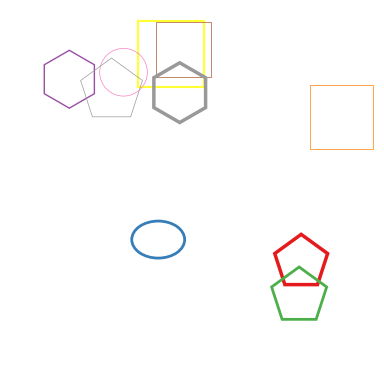[{"shape": "pentagon", "thickness": 2.5, "radius": 0.36, "center": [0.782, 0.319]}, {"shape": "oval", "thickness": 2, "radius": 0.34, "center": [0.411, 0.378]}, {"shape": "pentagon", "thickness": 2, "radius": 0.38, "center": [0.777, 0.231]}, {"shape": "hexagon", "thickness": 1, "radius": 0.38, "center": [0.18, 0.794]}, {"shape": "square", "thickness": 0.5, "radius": 0.41, "center": [0.887, 0.696]}, {"shape": "square", "thickness": 1.5, "radius": 0.43, "center": [0.445, 0.86]}, {"shape": "square", "thickness": 0.5, "radius": 0.36, "center": [0.477, 0.871]}, {"shape": "circle", "thickness": 0.5, "radius": 0.31, "center": [0.321, 0.812]}, {"shape": "pentagon", "thickness": 0.5, "radius": 0.42, "center": [0.29, 0.765]}, {"shape": "hexagon", "thickness": 2.5, "radius": 0.39, "center": [0.467, 0.759]}]